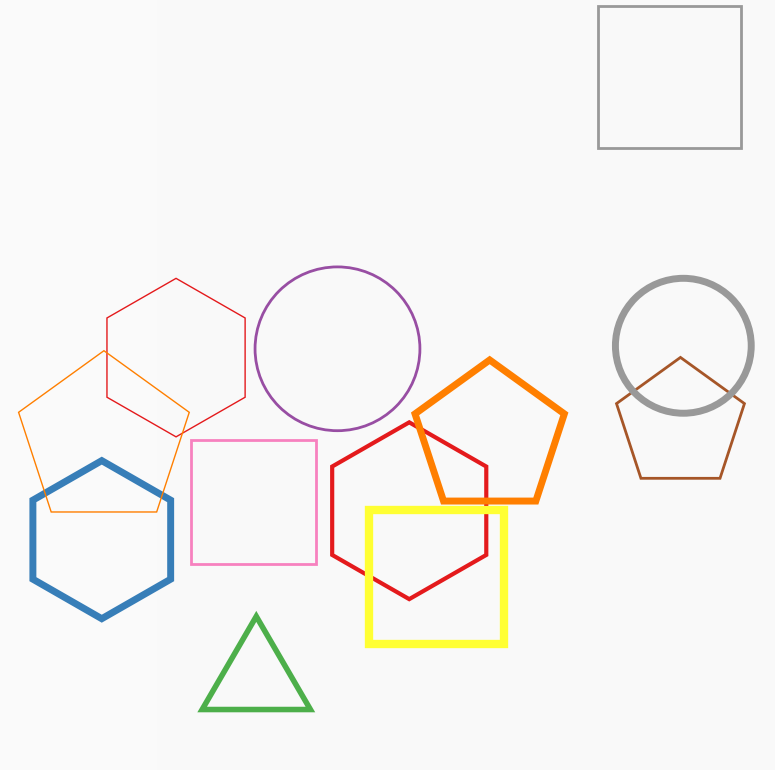[{"shape": "hexagon", "thickness": 1.5, "radius": 0.57, "center": [0.528, 0.337]}, {"shape": "hexagon", "thickness": 0.5, "radius": 0.51, "center": [0.227, 0.536]}, {"shape": "hexagon", "thickness": 2.5, "radius": 0.51, "center": [0.131, 0.299]}, {"shape": "triangle", "thickness": 2, "radius": 0.4, "center": [0.331, 0.119]}, {"shape": "circle", "thickness": 1, "radius": 0.53, "center": [0.435, 0.547]}, {"shape": "pentagon", "thickness": 2.5, "radius": 0.51, "center": [0.632, 0.431]}, {"shape": "pentagon", "thickness": 0.5, "radius": 0.58, "center": [0.134, 0.429]}, {"shape": "square", "thickness": 3, "radius": 0.44, "center": [0.563, 0.251]}, {"shape": "pentagon", "thickness": 1, "radius": 0.43, "center": [0.878, 0.449]}, {"shape": "square", "thickness": 1, "radius": 0.4, "center": [0.328, 0.348]}, {"shape": "circle", "thickness": 2.5, "radius": 0.44, "center": [0.882, 0.551]}, {"shape": "square", "thickness": 1, "radius": 0.46, "center": [0.864, 0.9]}]